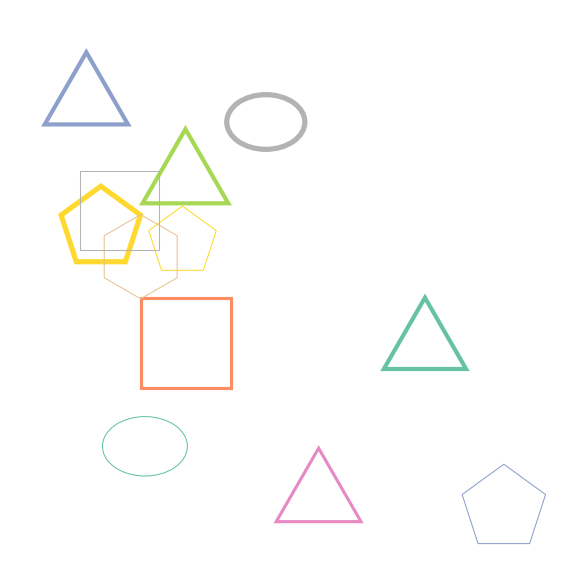[{"shape": "triangle", "thickness": 2, "radius": 0.41, "center": [0.736, 0.401]}, {"shape": "oval", "thickness": 0.5, "radius": 0.37, "center": [0.251, 0.226]}, {"shape": "square", "thickness": 1.5, "radius": 0.39, "center": [0.322, 0.404]}, {"shape": "pentagon", "thickness": 0.5, "radius": 0.38, "center": [0.872, 0.119]}, {"shape": "triangle", "thickness": 2, "radius": 0.42, "center": [0.15, 0.825]}, {"shape": "triangle", "thickness": 1.5, "radius": 0.42, "center": [0.552, 0.138]}, {"shape": "triangle", "thickness": 2, "radius": 0.43, "center": [0.321, 0.69]}, {"shape": "pentagon", "thickness": 0.5, "radius": 0.31, "center": [0.316, 0.581]}, {"shape": "pentagon", "thickness": 2.5, "radius": 0.36, "center": [0.175, 0.604]}, {"shape": "hexagon", "thickness": 0.5, "radius": 0.36, "center": [0.244, 0.555]}, {"shape": "square", "thickness": 0.5, "radius": 0.34, "center": [0.207, 0.634]}, {"shape": "oval", "thickness": 2.5, "radius": 0.34, "center": [0.46, 0.788]}]